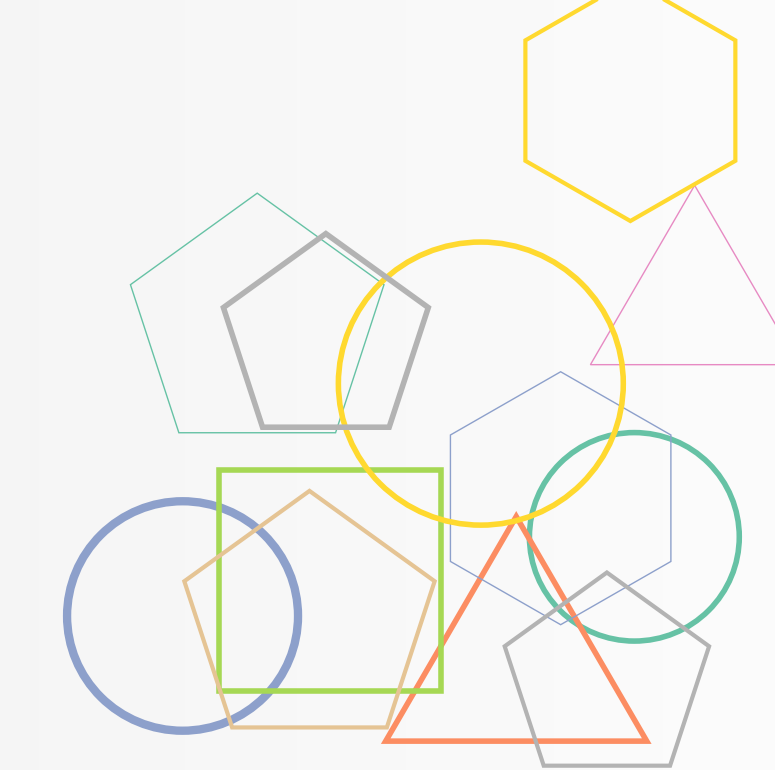[{"shape": "circle", "thickness": 2, "radius": 0.68, "center": [0.819, 0.303]}, {"shape": "pentagon", "thickness": 0.5, "radius": 0.86, "center": [0.332, 0.577]}, {"shape": "triangle", "thickness": 2, "radius": 0.97, "center": [0.666, 0.135]}, {"shape": "circle", "thickness": 3, "radius": 0.75, "center": [0.236, 0.2]}, {"shape": "hexagon", "thickness": 0.5, "radius": 0.82, "center": [0.723, 0.353]}, {"shape": "triangle", "thickness": 0.5, "radius": 0.78, "center": [0.896, 0.604]}, {"shape": "square", "thickness": 2, "radius": 0.72, "center": [0.425, 0.246]}, {"shape": "hexagon", "thickness": 1.5, "radius": 0.78, "center": [0.813, 0.869]}, {"shape": "circle", "thickness": 2, "radius": 0.92, "center": [0.62, 0.502]}, {"shape": "pentagon", "thickness": 1.5, "radius": 0.85, "center": [0.399, 0.193]}, {"shape": "pentagon", "thickness": 2, "radius": 0.69, "center": [0.42, 0.558]}, {"shape": "pentagon", "thickness": 1.5, "radius": 0.69, "center": [0.783, 0.118]}]